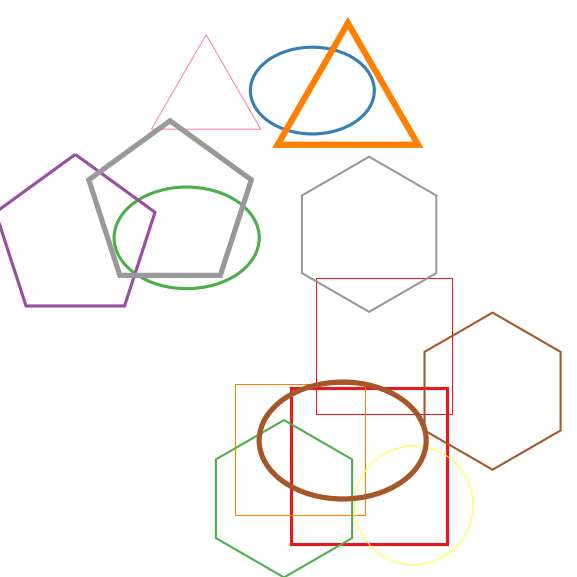[{"shape": "square", "thickness": 0.5, "radius": 0.59, "center": [0.665, 0.4]}, {"shape": "square", "thickness": 1.5, "radius": 0.68, "center": [0.639, 0.192]}, {"shape": "oval", "thickness": 1.5, "radius": 0.54, "center": [0.541, 0.842]}, {"shape": "hexagon", "thickness": 1, "radius": 0.68, "center": [0.492, 0.135]}, {"shape": "oval", "thickness": 1.5, "radius": 0.63, "center": [0.323, 0.587]}, {"shape": "pentagon", "thickness": 1.5, "radius": 0.73, "center": [0.13, 0.587]}, {"shape": "square", "thickness": 0.5, "radius": 0.56, "center": [0.52, 0.221]}, {"shape": "triangle", "thickness": 3, "radius": 0.7, "center": [0.602, 0.819]}, {"shape": "circle", "thickness": 0.5, "radius": 0.51, "center": [0.717, 0.124]}, {"shape": "oval", "thickness": 2.5, "radius": 0.72, "center": [0.593, 0.236]}, {"shape": "hexagon", "thickness": 1, "radius": 0.68, "center": [0.853, 0.322]}, {"shape": "triangle", "thickness": 0.5, "radius": 0.55, "center": [0.357, 0.83]}, {"shape": "pentagon", "thickness": 2.5, "radius": 0.74, "center": [0.294, 0.642]}, {"shape": "hexagon", "thickness": 1, "radius": 0.67, "center": [0.639, 0.593]}]